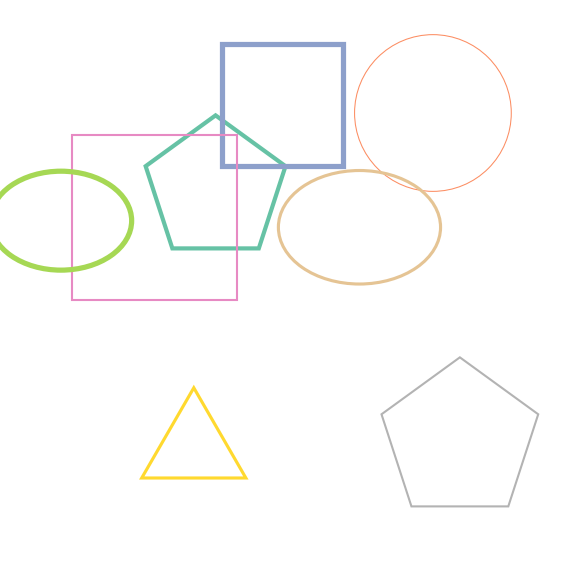[{"shape": "pentagon", "thickness": 2, "radius": 0.64, "center": [0.373, 0.672]}, {"shape": "circle", "thickness": 0.5, "radius": 0.68, "center": [0.75, 0.803]}, {"shape": "square", "thickness": 2.5, "radius": 0.53, "center": [0.489, 0.817]}, {"shape": "square", "thickness": 1, "radius": 0.71, "center": [0.267, 0.622]}, {"shape": "oval", "thickness": 2.5, "radius": 0.61, "center": [0.106, 0.617]}, {"shape": "triangle", "thickness": 1.5, "radius": 0.52, "center": [0.336, 0.223]}, {"shape": "oval", "thickness": 1.5, "radius": 0.7, "center": [0.622, 0.606]}, {"shape": "pentagon", "thickness": 1, "radius": 0.71, "center": [0.796, 0.238]}]